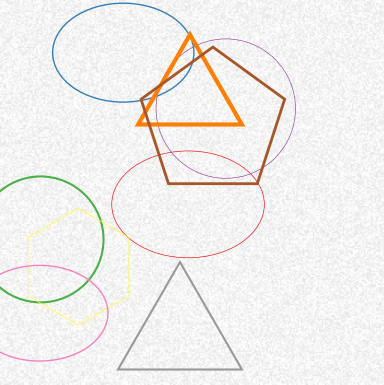[{"shape": "oval", "thickness": 0.5, "radius": 0.99, "center": [0.488, 0.469]}, {"shape": "oval", "thickness": 1, "radius": 0.92, "center": [0.32, 0.863]}, {"shape": "circle", "thickness": 1.5, "radius": 0.82, "center": [0.105, 0.378]}, {"shape": "circle", "thickness": 0.5, "radius": 0.91, "center": [0.586, 0.718]}, {"shape": "triangle", "thickness": 3, "radius": 0.78, "center": [0.493, 0.754]}, {"shape": "hexagon", "thickness": 0.5, "radius": 0.76, "center": [0.204, 0.308]}, {"shape": "pentagon", "thickness": 2, "radius": 0.98, "center": [0.553, 0.682]}, {"shape": "oval", "thickness": 1, "radius": 0.89, "center": [0.103, 0.186]}, {"shape": "triangle", "thickness": 1.5, "radius": 0.93, "center": [0.467, 0.133]}]